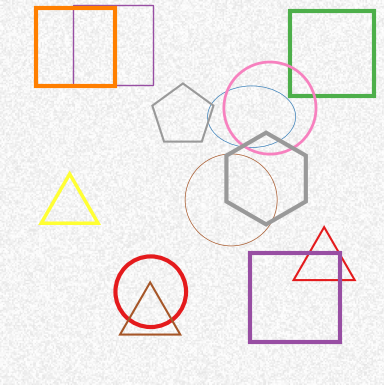[{"shape": "circle", "thickness": 3, "radius": 0.46, "center": [0.392, 0.242]}, {"shape": "triangle", "thickness": 1.5, "radius": 0.46, "center": [0.842, 0.318]}, {"shape": "oval", "thickness": 0.5, "radius": 0.57, "center": [0.654, 0.697]}, {"shape": "square", "thickness": 3, "radius": 0.55, "center": [0.863, 0.861]}, {"shape": "square", "thickness": 3, "radius": 0.58, "center": [0.766, 0.227]}, {"shape": "square", "thickness": 1, "radius": 0.52, "center": [0.293, 0.883]}, {"shape": "square", "thickness": 3, "radius": 0.51, "center": [0.196, 0.878]}, {"shape": "triangle", "thickness": 2.5, "radius": 0.43, "center": [0.181, 0.463]}, {"shape": "triangle", "thickness": 1.5, "radius": 0.45, "center": [0.39, 0.176]}, {"shape": "circle", "thickness": 0.5, "radius": 0.6, "center": [0.6, 0.481]}, {"shape": "circle", "thickness": 2, "radius": 0.6, "center": [0.701, 0.719]}, {"shape": "hexagon", "thickness": 3, "radius": 0.6, "center": [0.691, 0.536]}, {"shape": "pentagon", "thickness": 1.5, "radius": 0.42, "center": [0.475, 0.7]}]